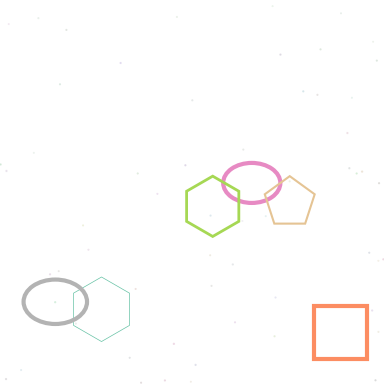[{"shape": "hexagon", "thickness": 0.5, "radius": 0.42, "center": [0.264, 0.197]}, {"shape": "square", "thickness": 3, "radius": 0.34, "center": [0.885, 0.136]}, {"shape": "oval", "thickness": 3, "radius": 0.37, "center": [0.654, 0.525]}, {"shape": "hexagon", "thickness": 2, "radius": 0.39, "center": [0.553, 0.464]}, {"shape": "pentagon", "thickness": 1.5, "radius": 0.34, "center": [0.753, 0.474]}, {"shape": "oval", "thickness": 3, "radius": 0.41, "center": [0.144, 0.216]}]